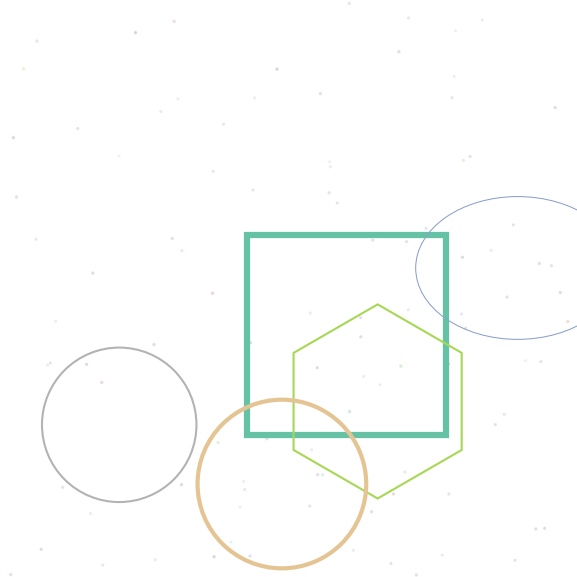[{"shape": "square", "thickness": 3, "radius": 0.86, "center": [0.6, 0.419]}, {"shape": "oval", "thickness": 0.5, "radius": 0.88, "center": [0.896, 0.535]}, {"shape": "hexagon", "thickness": 1, "radius": 0.84, "center": [0.654, 0.304]}, {"shape": "circle", "thickness": 2, "radius": 0.73, "center": [0.488, 0.161]}, {"shape": "circle", "thickness": 1, "radius": 0.67, "center": [0.206, 0.264]}]